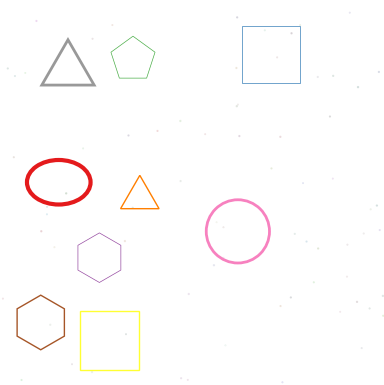[{"shape": "oval", "thickness": 3, "radius": 0.41, "center": [0.153, 0.527]}, {"shape": "square", "thickness": 0.5, "radius": 0.37, "center": [0.704, 0.859]}, {"shape": "pentagon", "thickness": 0.5, "radius": 0.3, "center": [0.345, 0.846]}, {"shape": "hexagon", "thickness": 0.5, "radius": 0.32, "center": [0.258, 0.331]}, {"shape": "triangle", "thickness": 1, "radius": 0.29, "center": [0.363, 0.487]}, {"shape": "square", "thickness": 1, "radius": 0.38, "center": [0.283, 0.116]}, {"shape": "hexagon", "thickness": 1, "radius": 0.35, "center": [0.106, 0.162]}, {"shape": "circle", "thickness": 2, "radius": 0.41, "center": [0.618, 0.399]}, {"shape": "triangle", "thickness": 2, "radius": 0.39, "center": [0.177, 0.818]}]